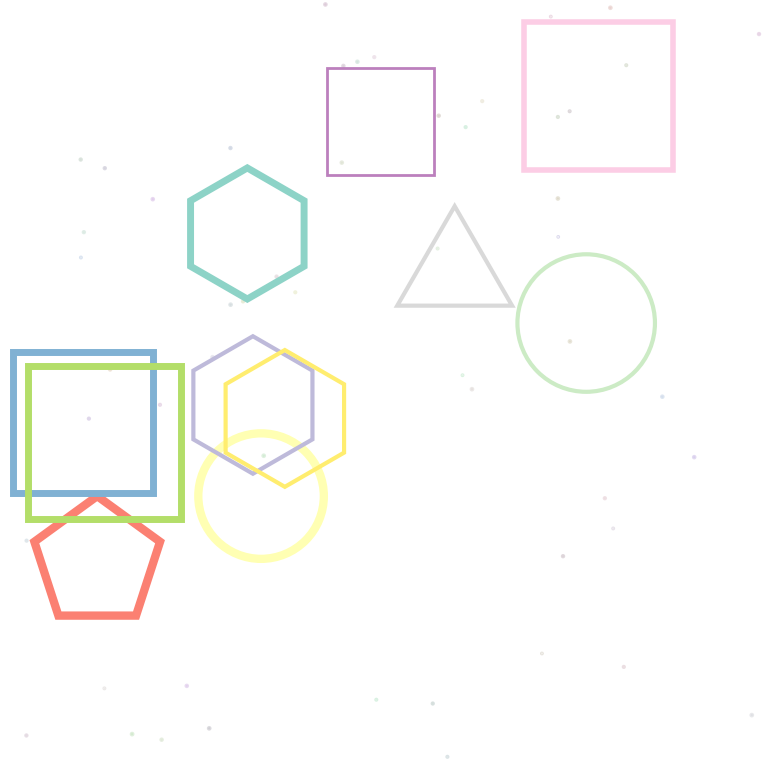[{"shape": "hexagon", "thickness": 2.5, "radius": 0.43, "center": [0.321, 0.697]}, {"shape": "circle", "thickness": 3, "radius": 0.41, "center": [0.339, 0.356]}, {"shape": "hexagon", "thickness": 1.5, "radius": 0.45, "center": [0.328, 0.474]}, {"shape": "pentagon", "thickness": 3, "radius": 0.43, "center": [0.126, 0.27]}, {"shape": "square", "thickness": 2.5, "radius": 0.46, "center": [0.108, 0.451]}, {"shape": "square", "thickness": 2.5, "radius": 0.5, "center": [0.136, 0.425]}, {"shape": "square", "thickness": 2, "radius": 0.48, "center": [0.778, 0.875]}, {"shape": "triangle", "thickness": 1.5, "radius": 0.43, "center": [0.59, 0.646]}, {"shape": "square", "thickness": 1, "radius": 0.35, "center": [0.494, 0.842]}, {"shape": "circle", "thickness": 1.5, "radius": 0.45, "center": [0.761, 0.58]}, {"shape": "hexagon", "thickness": 1.5, "radius": 0.44, "center": [0.37, 0.457]}]